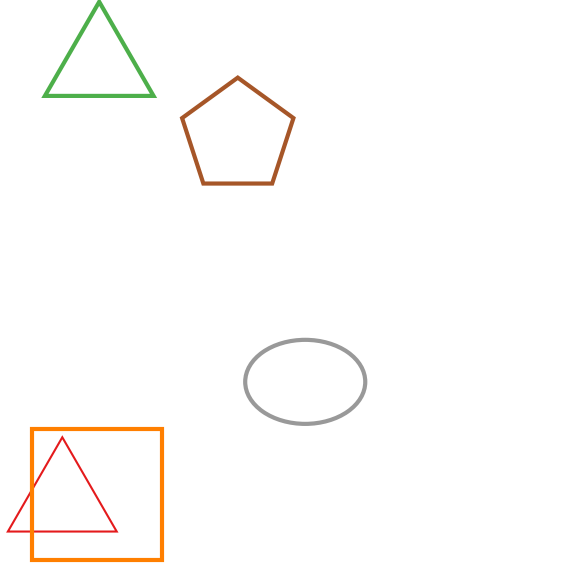[{"shape": "triangle", "thickness": 1, "radius": 0.54, "center": [0.108, 0.133]}, {"shape": "triangle", "thickness": 2, "radius": 0.54, "center": [0.172, 0.887]}, {"shape": "square", "thickness": 2, "radius": 0.57, "center": [0.168, 0.143]}, {"shape": "pentagon", "thickness": 2, "radius": 0.51, "center": [0.412, 0.763]}, {"shape": "oval", "thickness": 2, "radius": 0.52, "center": [0.529, 0.338]}]